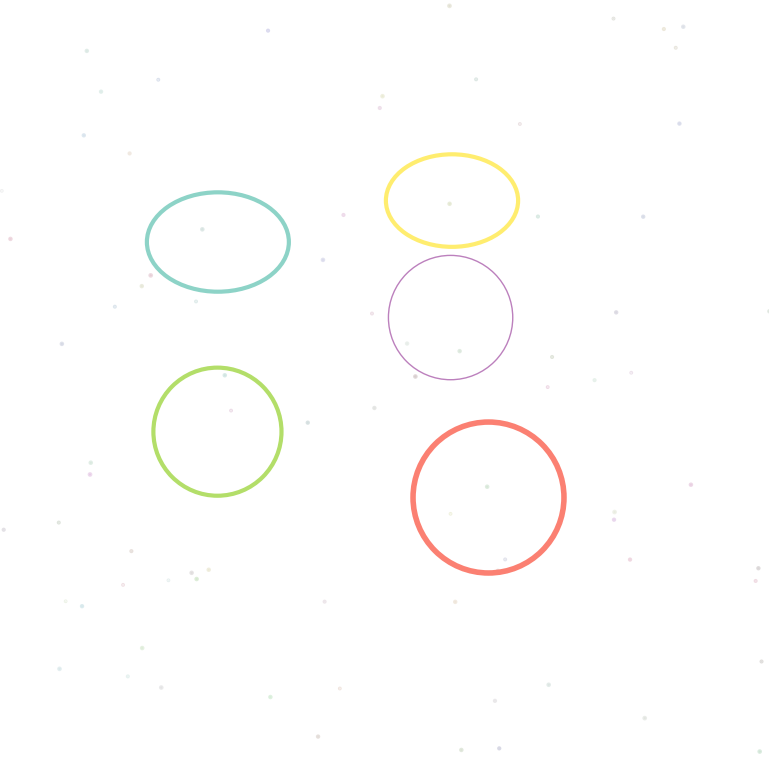[{"shape": "oval", "thickness": 1.5, "radius": 0.46, "center": [0.283, 0.686]}, {"shape": "circle", "thickness": 2, "radius": 0.49, "center": [0.634, 0.354]}, {"shape": "circle", "thickness": 1.5, "radius": 0.42, "center": [0.282, 0.439]}, {"shape": "circle", "thickness": 0.5, "radius": 0.4, "center": [0.585, 0.588]}, {"shape": "oval", "thickness": 1.5, "radius": 0.43, "center": [0.587, 0.74]}]